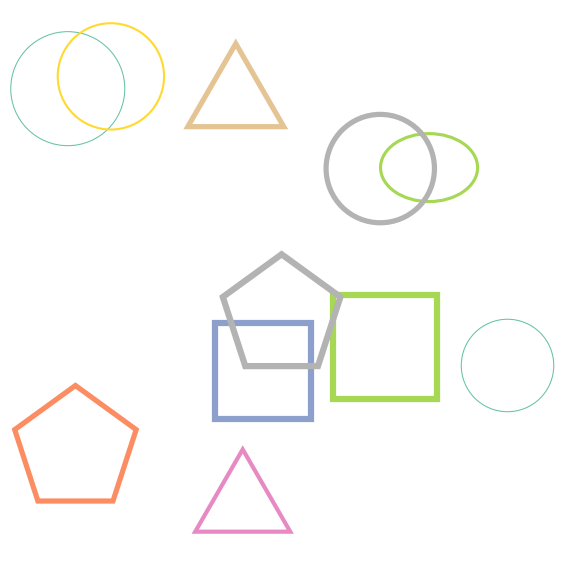[{"shape": "circle", "thickness": 0.5, "radius": 0.49, "center": [0.117, 0.846]}, {"shape": "circle", "thickness": 0.5, "radius": 0.4, "center": [0.879, 0.366]}, {"shape": "pentagon", "thickness": 2.5, "radius": 0.55, "center": [0.131, 0.221]}, {"shape": "square", "thickness": 3, "radius": 0.41, "center": [0.455, 0.356]}, {"shape": "triangle", "thickness": 2, "radius": 0.48, "center": [0.42, 0.126]}, {"shape": "square", "thickness": 3, "radius": 0.45, "center": [0.667, 0.398]}, {"shape": "oval", "thickness": 1.5, "radius": 0.42, "center": [0.743, 0.709]}, {"shape": "circle", "thickness": 1, "radius": 0.46, "center": [0.192, 0.867]}, {"shape": "triangle", "thickness": 2.5, "radius": 0.48, "center": [0.408, 0.828]}, {"shape": "circle", "thickness": 2.5, "radius": 0.47, "center": [0.658, 0.707]}, {"shape": "pentagon", "thickness": 3, "radius": 0.54, "center": [0.488, 0.452]}]